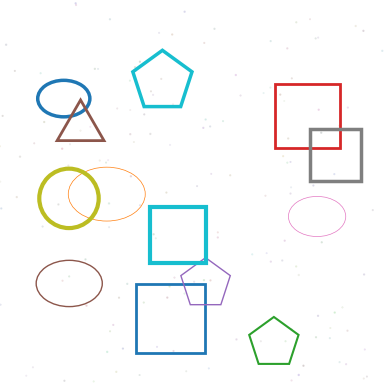[{"shape": "oval", "thickness": 2.5, "radius": 0.34, "center": [0.166, 0.744]}, {"shape": "square", "thickness": 2, "radius": 0.45, "center": [0.443, 0.173]}, {"shape": "oval", "thickness": 0.5, "radius": 0.5, "center": [0.277, 0.496]}, {"shape": "pentagon", "thickness": 1.5, "radius": 0.34, "center": [0.711, 0.109]}, {"shape": "square", "thickness": 2, "radius": 0.42, "center": [0.798, 0.698]}, {"shape": "pentagon", "thickness": 1, "radius": 0.34, "center": [0.534, 0.263]}, {"shape": "triangle", "thickness": 2, "radius": 0.35, "center": [0.209, 0.67]}, {"shape": "oval", "thickness": 1, "radius": 0.43, "center": [0.18, 0.264]}, {"shape": "oval", "thickness": 0.5, "radius": 0.37, "center": [0.824, 0.438]}, {"shape": "square", "thickness": 2.5, "radius": 0.33, "center": [0.871, 0.597]}, {"shape": "circle", "thickness": 3, "radius": 0.39, "center": [0.179, 0.485]}, {"shape": "square", "thickness": 3, "radius": 0.36, "center": [0.462, 0.39]}, {"shape": "pentagon", "thickness": 2.5, "radius": 0.4, "center": [0.422, 0.789]}]